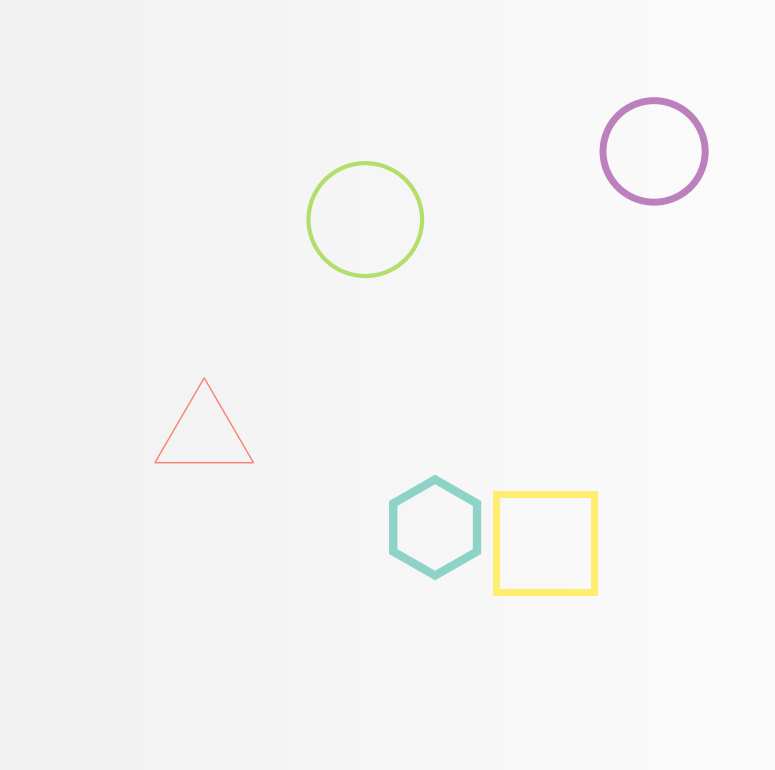[{"shape": "hexagon", "thickness": 3, "radius": 0.31, "center": [0.561, 0.315]}, {"shape": "triangle", "thickness": 0.5, "radius": 0.37, "center": [0.263, 0.436]}, {"shape": "circle", "thickness": 1.5, "radius": 0.37, "center": [0.471, 0.715]}, {"shape": "circle", "thickness": 2.5, "radius": 0.33, "center": [0.844, 0.803]}, {"shape": "square", "thickness": 2.5, "radius": 0.32, "center": [0.703, 0.295]}]